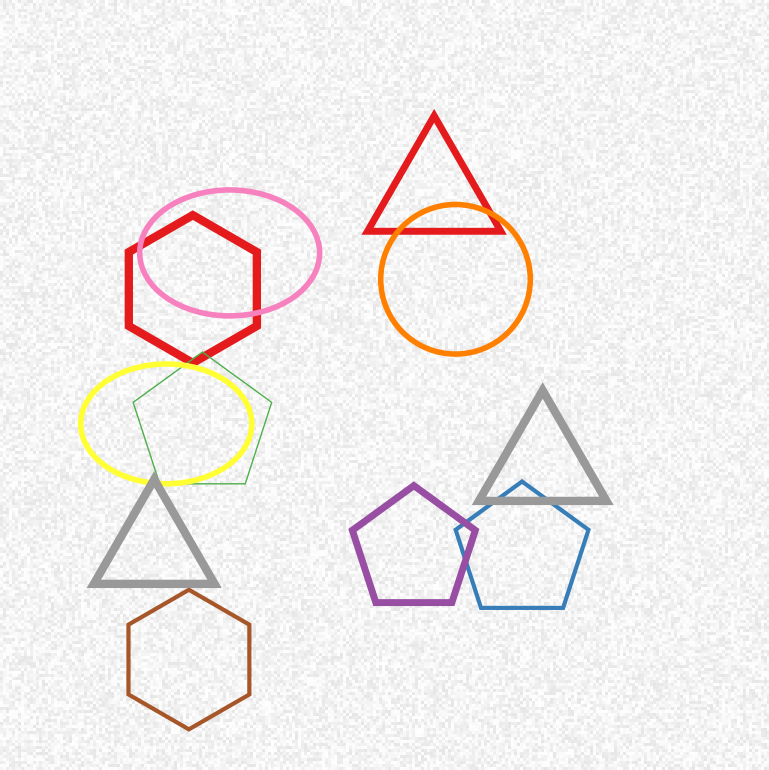[{"shape": "triangle", "thickness": 2.5, "radius": 0.5, "center": [0.564, 0.75]}, {"shape": "hexagon", "thickness": 3, "radius": 0.48, "center": [0.25, 0.625]}, {"shape": "pentagon", "thickness": 1.5, "radius": 0.45, "center": [0.678, 0.284]}, {"shape": "pentagon", "thickness": 0.5, "radius": 0.47, "center": [0.263, 0.448]}, {"shape": "pentagon", "thickness": 2.5, "radius": 0.42, "center": [0.537, 0.285]}, {"shape": "circle", "thickness": 2, "radius": 0.49, "center": [0.592, 0.637]}, {"shape": "oval", "thickness": 2, "radius": 0.56, "center": [0.216, 0.45]}, {"shape": "hexagon", "thickness": 1.5, "radius": 0.45, "center": [0.245, 0.143]}, {"shape": "oval", "thickness": 2, "radius": 0.58, "center": [0.298, 0.672]}, {"shape": "triangle", "thickness": 3, "radius": 0.45, "center": [0.2, 0.287]}, {"shape": "triangle", "thickness": 3, "radius": 0.48, "center": [0.705, 0.397]}]